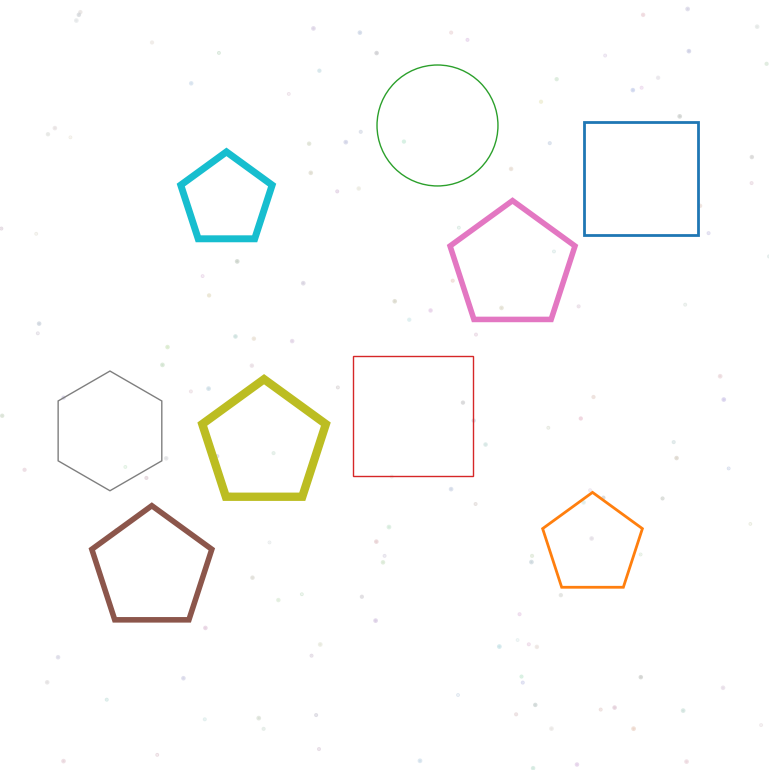[{"shape": "square", "thickness": 1, "radius": 0.37, "center": [0.832, 0.768]}, {"shape": "pentagon", "thickness": 1, "radius": 0.34, "center": [0.769, 0.292]}, {"shape": "circle", "thickness": 0.5, "radius": 0.39, "center": [0.568, 0.837]}, {"shape": "square", "thickness": 0.5, "radius": 0.39, "center": [0.536, 0.459]}, {"shape": "pentagon", "thickness": 2, "radius": 0.41, "center": [0.197, 0.261]}, {"shape": "pentagon", "thickness": 2, "radius": 0.43, "center": [0.666, 0.654]}, {"shape": "hexagon", "thickness": 0.5, "radius": 0.39, "center": [0.143, 0.44]}, {"shape": "pentagon", "thickness": 3, "radius": 0.42, "center": [0.343, 0.423]}, {"shape": "pentagon", "thickness": 2.5, "radius": 0.31, "center": [0.294, 0.74]}]